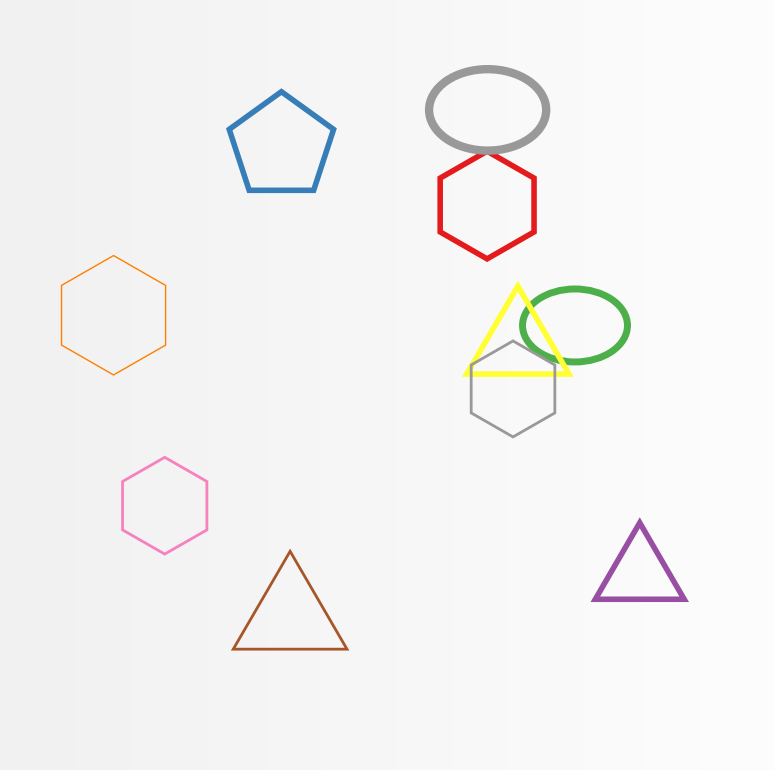[{"shape": "hexagon", "thickness": 2, "radius": 0.35, "center": [0.629, 0.734]}, {"shape": "pentagon", "thickness": 2, "radius": 0.35, "center": [0.363, 0.81]}, {"shape": "oval", "thickness": 2.5, "radius": 0.34, "center": [0.742, 0.577]}, {"shape": "triangle", "thickness": 2, "radius": 0.33, "center": [0.825, 0.255]}, {"shape": "hexagon", "thickness": 0.5, "radius": 0.39, "center": [0.147, 0.591]}, {"shape": "triangle", "thickness": 2, "radius": 0.38, "center": [0.668, 0.552]}, {"shape": "triangle", "thickness": 1, "radius": 0.42, "center": [0.374, 0.199]}, {"shape": "hexagon", "thickness": 1, "radius": 0.31, "center": [0.213, 0.343]}, {"shape": "hexagon", "thickness": 1, "radius": 0.31, "center": [0.662, 0.495]}, {"shape": "oval", "thickness": 3, "radius": 0.38, "center": [0.629, 0.857]}]